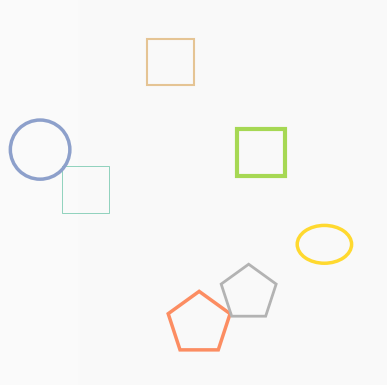[{"shape": "square", "thickness": 0.5, "radius": 0.31, "center": [0.22, 0.507]}, {"shape": "pentagon", "thickness": 2.5, "radius": 0.42, "center": [0.514, 0.159]}, {"shape": "circle", "thickness": 2.5, "radius": 0.38, "center": [0.103, 0.611]}, {"shape": "square", "thickness": 3, "radius": 0.31, "center": [0.674, 0.604]}, {"shape": "oval", "thickness": 2.5, "radius": 0.35, "center": [0.837, 0.365]}, {"shape": "square", "thickness": 1.5, "radius": 0.3, "center": [0.44, 0.838]}, {"shape": "pentagon", "thickness": 2, "radius": 0.37, "center": [0.642, 0.239]}]